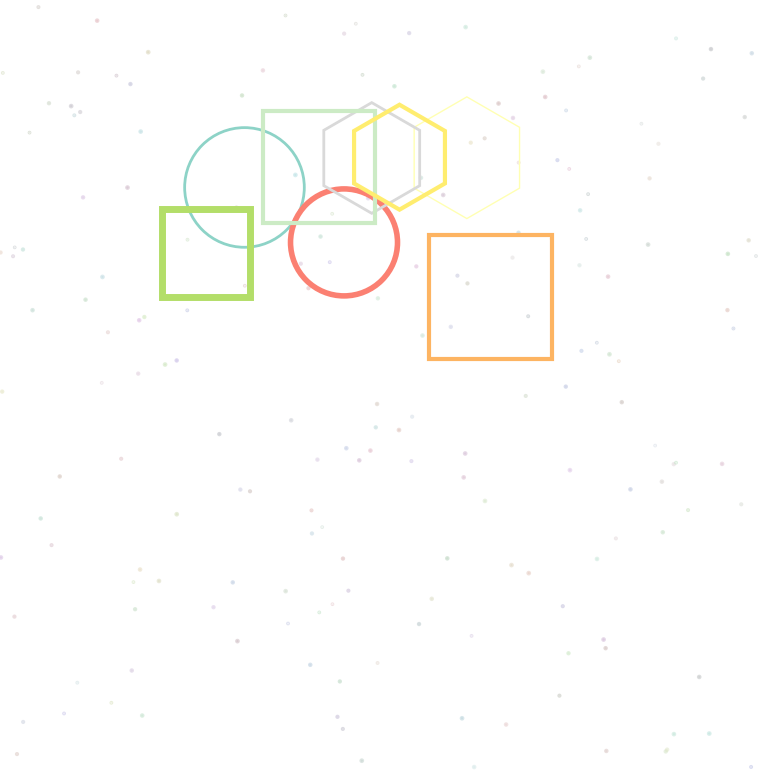[{"shape": "circle", "thickness": 1, "radius": 0.39, "center": [0.318, 0.757]}, {"shape": "hexagon", "thickness": 0.5, "radius": 0.4, "center": [0.606, 0.795]}, {"shape": "circle", "thickness": 2, "radius": 0.35, "center": [0.447, 0.685]}, {"shape": "square", "thickness": 1.5, "radius": 0.4, "center": [0.637, 0.614]}, {"shape": "square", "thickness": 2.5, "radius": 0.29, "center": [0.267, 0.672]}, {"shape": "hexagon", "thickness": 1, "radius": 0.36, "center": [0.483, 0.795]}, {"shape": "square", "thickness": 1.5, "radius": 0.36, "center": [0.414, 0.783]}, {"shape": "hexagon", "thickness": 1.5, "radius": 0.34, "center": [0.519, 0.796]}]